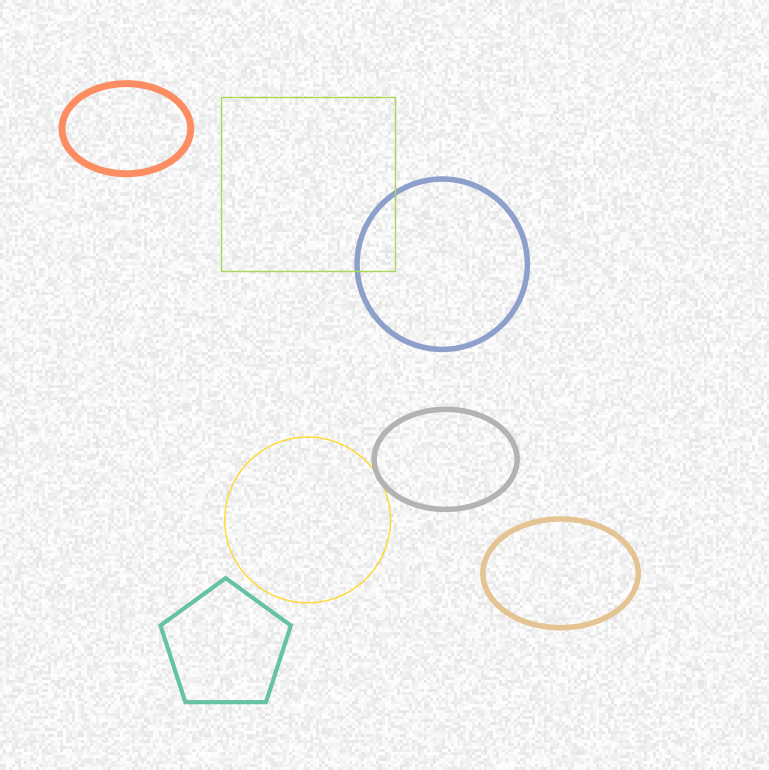[{"shape": "pentagon", "thickness": 1.5, "radius": 0.45, "center": [0.293, 0.16]}, {"shape": "oval", "thickness": 2.5, "radius": 0.42, "center": [0.164, 0.833]}, {"shape": "circle", "thickness": 2, "radius": 0.55, "center": [0.574, 0.657]}, {"shape": "square", "thickness": 0.5, "radius": 0.56, "center": [0.4, 0.761]}, {"shape": "circle", "thickness": 0.5, "radius": 0.54, "center": [0.4, 0.325]}, {"shape": "oval", "thickness": 2, "radius": 0.5, "center": [0.728, 0.255]}, {"shape": "oval", "thickness": 2, "radius": 0.46, "center": [0.579, 0.403]}]